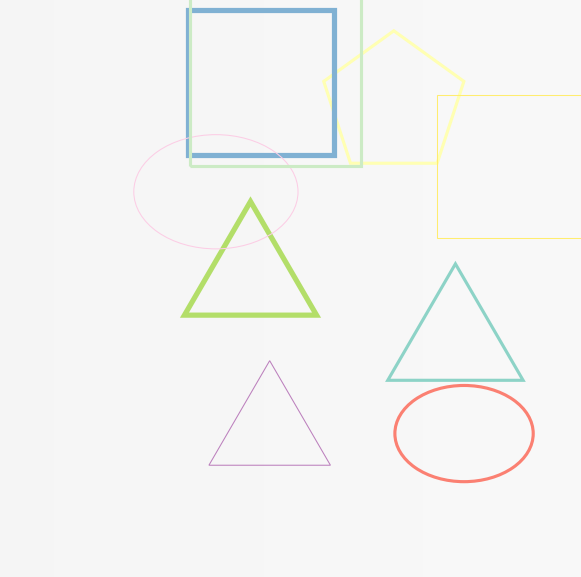[{"shape": "triangle", "thickness": 1.5, "radius": 0.67, "center": [0.784, 0.408]}, {"shape": "pentagon", "thickness": 1.5, "radius": 0.63, "center": [0.678, 0.819]}, {"shape": "oval", "thickness": 1.5, "radius": 0.59, "center": [0.798, 0.248]}, {"shape": "square", "thickness": 2.5, "radius": 0.63, "center": [0.449, 0.856]}, {"shape": "triangle", "thickness": 2.5, "radius": 0.66, "center": [0.431, 0.519]}, {"shape": "oval", "thickness": 0.5, "radius": 0.71, "center": [0.371, 0.667]}, {"shape": "triangle", "thickness": 0.5, "radius": 0.6, "center": [0.464, 0.254]}, {"shape": "square", "thickness": 1.5, "radius": 0.74, "center": [0.474, 0.858]}, {"shape": "square", "thickness": 0.5, "radius": 0.62, "center": [0.876, 0.711]}]